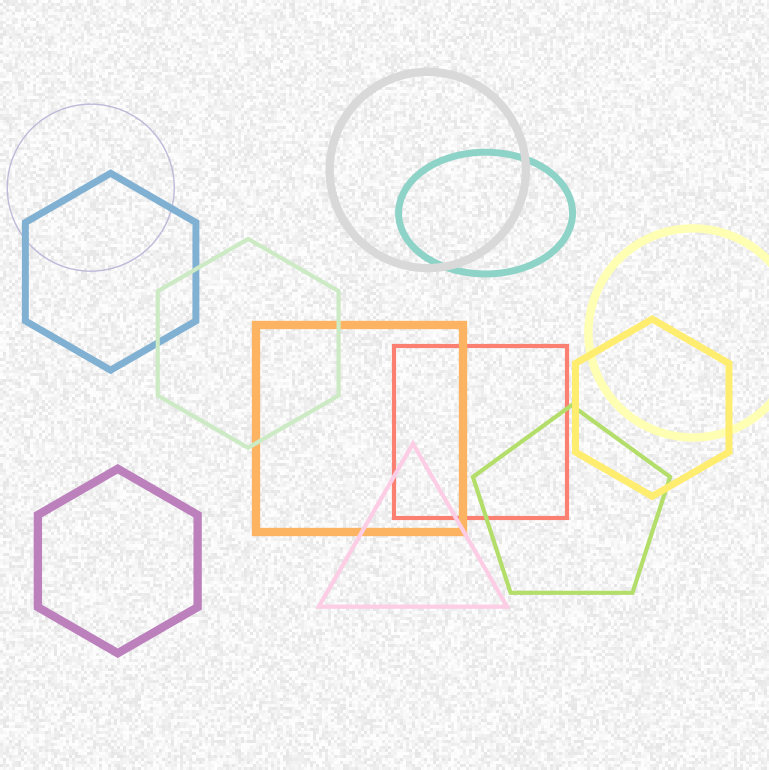[{"shape": "oval", "thickness": 2.5, "radius": 0.56, "center": [0.631, 0.723]}, {"shape": "circle", "thickness": 3, "radius": 0.68, "center": [0.9, 0.568]}, {"shape": "circle", "thickness": 0.5, "radius": 0.54, "center": [0.118, 0.756]}, {"shape": "square", "thickness": 1.5, "radius": 0.56, "center": [0.624, 0.439]}, {"shape": "hexagon", "thickness": 2.5, "radius": 0.64, "center": [0.144, 0.647]}, {"shape": "square", "thickness": 3, "radius": 0.67, "center": [0.467, 0.444]}, {"shape": "pentagon", "thickness": 1.5, "radius": 0.67, "center": [0.742, 0.339]}, {"shape": "triangle", "thickness": 1.5, "radius": 0.71, "center": [0.536, 0.283]}, {"shape": "circle", "thickness": 3, "radius": 0.64, "center": [0.556, 0.779]}, {"shape": "hexagon", "thickness": 3, "radius": 0.6, "center": [0.153, 0.271]}, {"shape": "hexagon", "thickness": 1.5, "radius": 0.68, "center": [0.322, 0.554]}, {"shape": "hexagon", "thickness": 2.5, "radius": 0.58, "center": [0.847, 0.471]}]